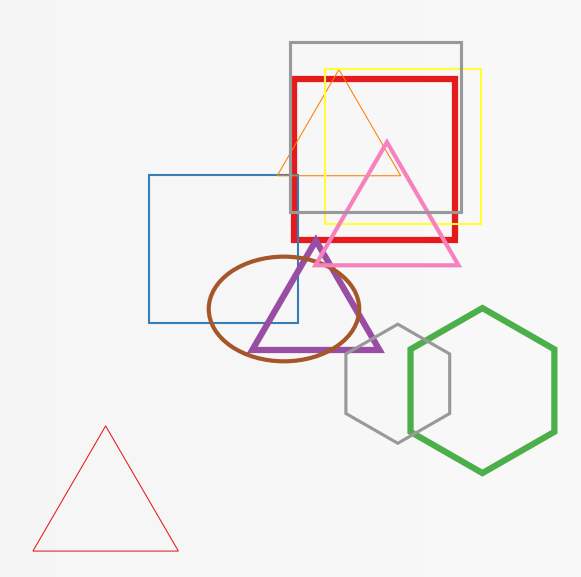[{"shape": "triangle", "thickness": 0.5, "radius": 0.72, "center": [0.182, 0.117]}, {"shape": "square", "thickness": 3, "radius": 0.7, "center": [0.644, 0.723]}, {"shape": "square", "thickness": 1, "radius": 0.64, "center": [0.384, 0.568]}, {"shape": "hexagon", "thickness": 3, "radius": 0.71, "center": [0.83, 0.323]}, {"shape": "triangle", "thickness": 3, "radius": 0.63, "center": [0.543, 0.456]}, {"shape": "triangle", "thickness": 0.5, "radius": 0.61, "center": [0.583, 0.756]}, {"shape": "square", "thickness": 1, "radius": 0.67, "center": [0.694, 0.746]}, {"shape": "oval", "thickness": 2, "radius": 0.65, "center": [0.489, 0.464]}, {"shape": "triangle", "thickness": 2, "radius": 0.71, "center": [0.666, 0.611]}, {"shape": "square", "thickness": 1.5, "radius": 0.73, "center": [0.646, 0.78]}, {"shape": "hexagon", "thickness": 1.5, "radius": 0.52, "center": [0.684, 0.335]}]